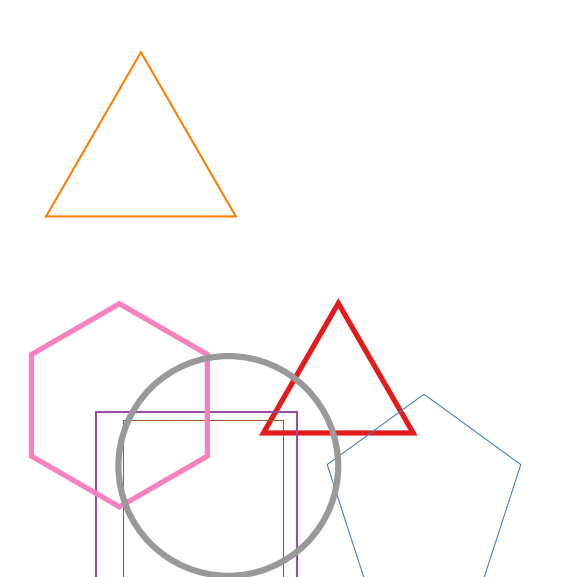[{"shape": "triangle", "thickness": 2.5, "radius": 0.75, "center": [0.586, 0.324]}, {"shape": "pentagon", "thickness": 0.5, "radius": 0.88, "center": [0.734, 0.14]}, {"shape": "square", "thickness": 1, "radius": 0.87, "center": [0.34, 0.111]}, {"shape": "triangle", "thickness": 1, "radius": 0.95, "center": [0.244, 0.719]}, {"shape": "square", "thickness": 0.5, "radius": 0.69, "center": [0.351, 0.132]}, {"shape": "hexagon", "thickness": 2.5, "radius": 0.88, "center": [0.207, 0.297]}, {"shape": "circle", "thickness": 3, "radius": 0.95, "center": [0.395, 0.192]}]